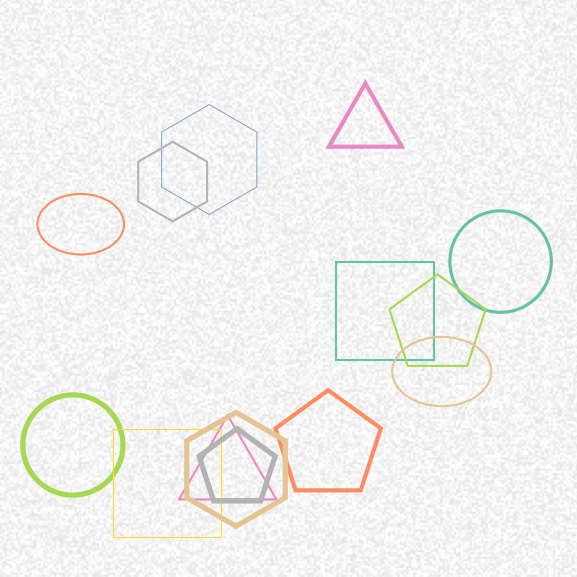[{"shape": "square", "thickness": 1, "radius": 0.42, "center": [0.667, 0.46]}, {"shape": "circle", "thickness": 1.5, "radius": 0.44, "center": [0.867, 0.546]}, {"shape": "oval", "thickness": 1, "radius": 0.37, "center": [0.14, 0.611]}, {"shape": "pentagon", "thickness": 2, "radius": 0.48, "center": [0.568, 0.228]}, {"shape": "hexagon", "thickness": 0.5, "radius": 0.48, "center": [0.362, 0.723]}, {"shape": "triangle", "thickness": 1, "radius": 0.49, "center": [0.394, 0.183]}, {"shape": "triangle", "thickness": 2, "radius": 0.36, "center": [0.633, 0.782]}, {"shape": "circle", "thickness": 2.5, "radius": 0.43, "center": [0.126, 0.229]}, {"shape": "pentagon", "thickness": 1, "radius": 0.44, "center": [0.758, 0.436]}, {"shape": "square", "thickness": 0.5, "radius": 0.47, "center": [0.289, 0.163]}, {"shape": "hexagon", "thickness": 2.5, "radius": 0.49, "center": [0.409, 0.187]}, {"shape": "oval", "thickness": 1, "radius": 0.43, "center": [0.765, 0.356]}, {"shape": "pentagon", "thickness": 2.5, "radius": 0.35, "center": [0.411, 0.188]}, {"shape": "hexagon", "thickness": 1, "radius": 0.34, "center": [0.299, 0.685]}]